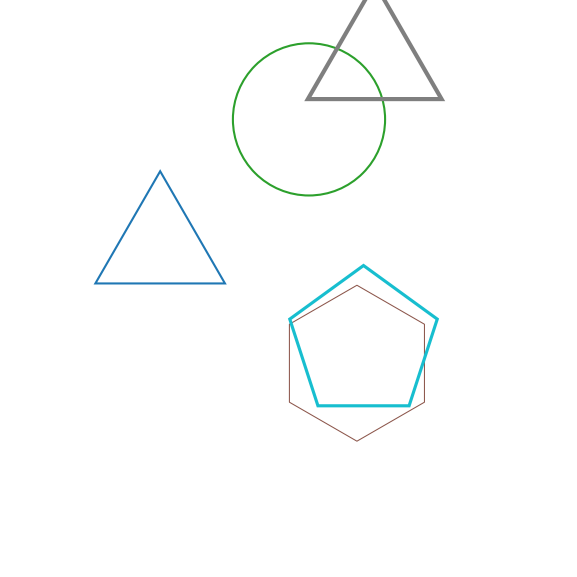[{"shape": "triangle", "thickness": 1, "radius": 0.65, "center": [0.277, 0.573]}, {"shape": "circle", "thickness": 1, "radius": 0.66, "center": [0.535, 0.792]}, {"shape": "hexagon", "thickness": 0.5, "radius": 0.68, "center": [0.618, 0.37]}, {"shape": "triangle", "thickness": 2, "radius": 0.67, "center": [0.649, 0.894]}, {"shape": "pentagon", "thickness": 1.5, "radius": 0.67, "center": [0.629, 0.405]}]